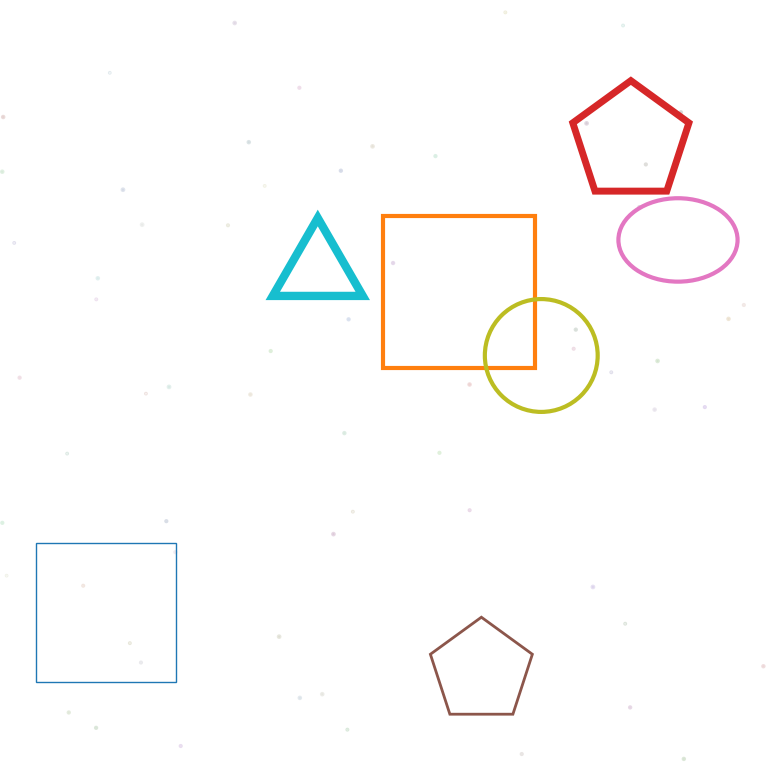[{"shape": "square", "thickness": 0.5, "radius": 0.45, "center": [0.138, 0.205]}, {"shape": "square", "thickness": 1.5, "radius": 0.49, "center": [0.596, 0.62]}, {"shape": "pentagon", "thickness": 2.5, "radius": 0.4, "center": [0.819, 0.816]}, {"shape": "pentagon", "thickness": 1, "radius": 0.35, "center": [0.625, 0.129]}, {"shape": "oval", "thickness": 1.5, "radius": 0.39, "center": [0.881, 0.688]}, {"shape": "circle", "thickness": 1.5, "radius": 0.37, "center": [0.703, 0.538]}, {"shape": "triangle", "thickness": 3, "radius": 0.34, "center": [0.413, 0.649]}]